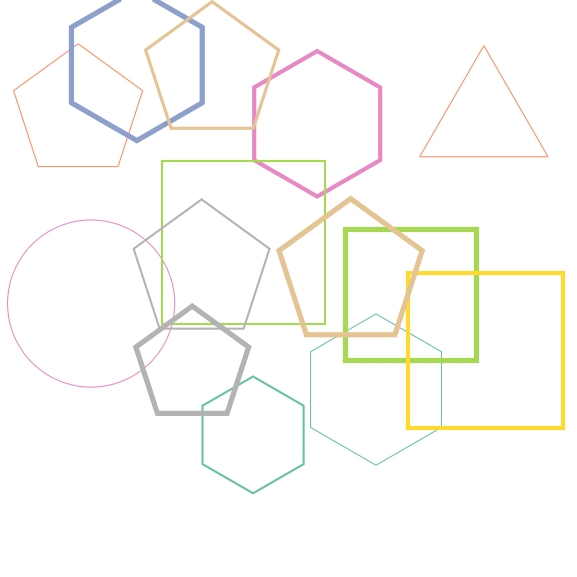[{"shape": "hexagon", "thickness": 0.5, "radius": 0.65, "center": [0.651, 0.325]}, {"shape": "hexagon", "thickness": 1, "radius": 0.51, "center": [0.438, 0.246]}, {"shape": "pentagon", "thickness": 0.5, "radius": 0.59, "center": [0.135, 0.806]}, {"shape": "triangle", "thickness": 0.5, "radius": 0.64, "center": [0.838, 0.792]}, {"shape": "hexagon", "thickness": 2.5, "radius": 0.65, "center": [0.237, 0.886]}, {"shape": "hexagon", "thickness": 2, "radius": 0.63, "center": [0.549, 0.785]}, {"shape": "circle", "thickness": 0.5, "radius": 0.72, "center": [0.158, 0.473]}, {"shape": "square", "thickness": 1, "radius": 0.7, "center": [0.421, 0.579]}, {"shape": "square", "thickness": 2.5, "radius": 0.57, "center": [0.71, 0.489]}, {"shape": "square", "thickness": 2, "radius": 0.67, "center": [0.841, 0.392]}, {"shape": "pentagon", "thickness": 2.5, "radius": 0.65, "center": [0.607, 0.525]}, {"shape": "pentagon", "thickness": 1.5, "radius": 0.61, "center": [0.367, 0.875]}, {"shape": "pentagon", "thickness": 1, "radius": 0.62, "center": [0.349, 0.53]}, {"shape": "pentagon", "thickness": 2.5, "radius": 0.51, "center": [0.333, 0.366]}]